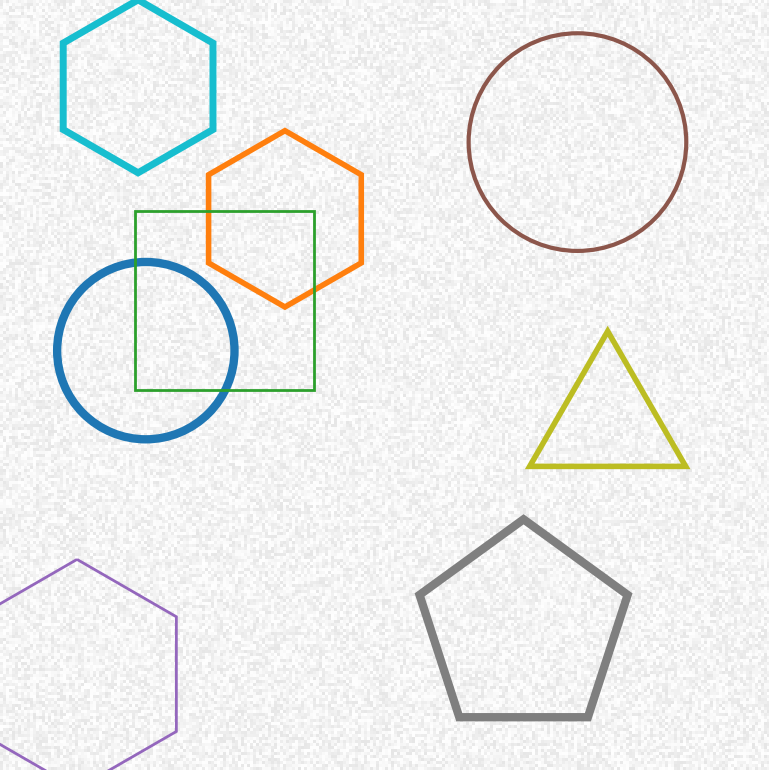[{"shape": "circle", "thickness": 3, "radius": 0.58, "center": [0.189, 0.545]}, {"shape": "hexagon", "thickness": 2, "radius": 0.57, "center": [0.37, 0.716]}, {"shape": "square", "thickness": 1, "radius": 0.58, "center": [0.291, 0.609]}, {"shape": "hexagon", "thickness": 1, "radius": 0.74, "center": [0.1, 0.125]}, {"shape": "circle", "thickness": 1.5, "radius": 0.71, "center": [0.75, 0.815]}, {"shape": "pentagon", "thickness": 3, "radius": 0.71, "center": [0.68, 0.183]}, {"shape": "triangle", "thickness": 2, "radius": 0.58, "center": [0.789, 0.453]}, {"shape": "hexagon", "thickness": 2.5, "radius": 0.56, "center": [0.179, 0.888]}]